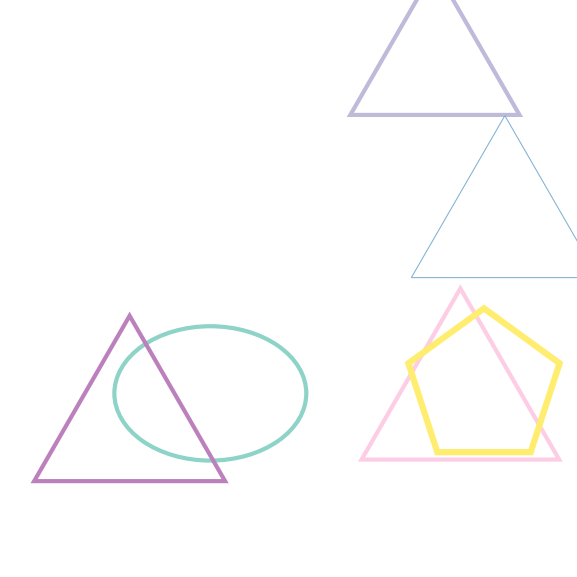[{"shape": "oval", "thickness": 2, "radius": 0.83, "center": [0.364, 0.318]}, {"shape": "triangle", "thickness": 2, "radius": 0.85, "center": [0.753, 0.885]}, {"shape": "triangle", "thickness": 0.5, "radius": 0.93, "center": [0.874, 0.612]}, {"shape": "triangle", "thickness": 2, "radius": 0.99, "center": [0.797, 0.302]}, {"shape": "triangle", "thickness": 2, "radius": 0.95, "center": [0.224, 0.261]}, {"shape": "pentagon", "thickness": 3, "radius": 0.69, "center": [0.838, 0.328]}]